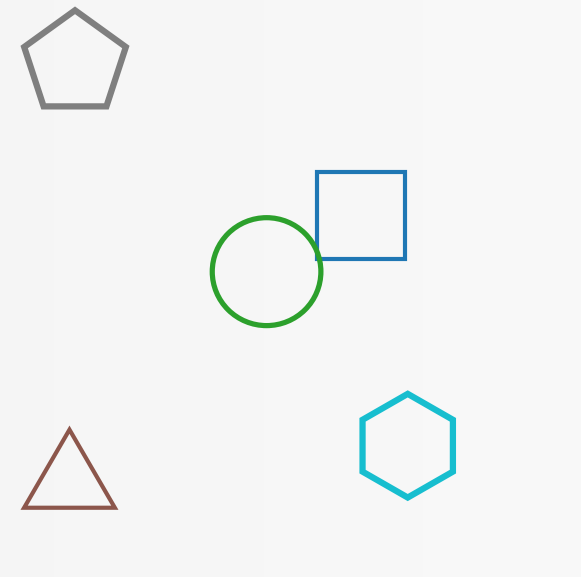[{"shape": "square", "thickness": 2, "radius": 0.38, "center": [0.621, 0.626]}, {"shape": "circle", "thickness": 2.5, "radius": 0.47, "center": [0.459, 0.529]}, {"shape": "triangle", "thickness": 2, "radius": 0.45, "center": [0.12, 0.165]}, {"shape": "pentagon", "thickness": 3, "radius": 0.46, "center": [0.129, 0.889]}, {"shape": "hexagon", "thickness": 3, "radius": 0.45, "center": [0.701, 0.227]}]